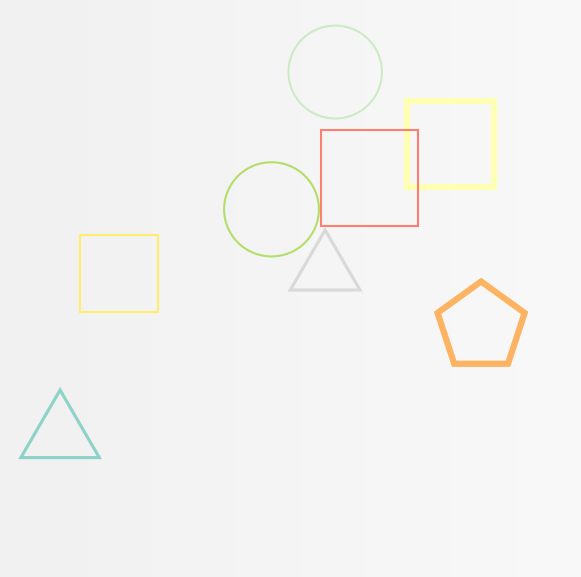[{"shape": "triangle", "thickness": 1.5, "radius": 0.39, "center": [0.103, 0.246]}, {"shape": "square", "thickness": 3, "radius": 0.37, "center": [0.775, 0.75]}, {"shape": "square", "thickness": 1, "radius": 0.42, "center": [0.635, 0.691]}, {"shape": "pentagon", "thickness": 3, "radius": 0.39, "center": [0.828, 0.433]}, {"shape": "circle", "thickness": 1, "radius": 0.41, "center": [0.467, 0.637]}, {"shape": "triangle", "thickness": 1.5, "radius": 0.35, "center": [0.559, 0.532]}, {"shape": "circle", "thickness": 1, "radius": 0.4, "center": [0.577, 0.874]}, {"shape": "square", "thickness": 1, "radius": 0.33, "center": [0.204, 0.525]}]